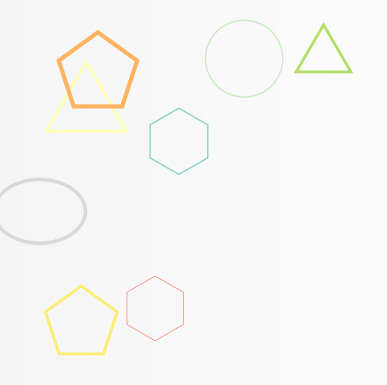[{"shape": "hexagon", "thickness": 1, "radius": 0.43, "center": [0.462, 0.633]}, {"shape": "triangle", "thickness": 2, "radius": 0.6, "center": [0.223, 0.719]}, {"shape": "hexagon", "thickness": 0.5, "radius": 0.42, "center": [0.4, 0.199]}, {"shape": "pentagon", "thickness": 3, "radius": 0.53, "center": [0.253, 0.81]}, {"shape": "triangle", "thickness": 2, "radius": 0.41, "center": [0.835, 0.854]}, {"shape": "oval", "thickness": 2.5, "radius": 0.59, "center": [0.102, 0.451]}, {"shape": "circle", "thickness": 1, "radius": 0.5, "center": [0.63, 0.848]}, {"shape": "pentagon", "thickness": 2, "radius": 0.49, "center": [0.21, 0.16]}]